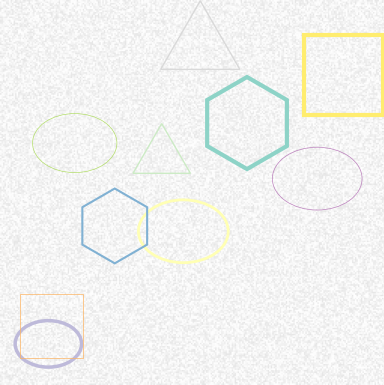[{"shape": "hexagon", "thickness": 3, "radius": 0.6, "center": [0.642, 0.68]}, {"shape": "oval", "thickness": 2, "radius": 0.58, "center": [0.476, 0.399]}, {"shape": "oval", "thickness": 2.5, "radius": 0.43, "center": [0.126, 0.107]}, {"shape": "hexagon", "thickness": 1.5, "radius": 0.49, "center": [0.298, 0.413]}, {"shape": "square", "thickness": 0.5, "radius": 0.41, "center": [0.134, 0.153]}, {"shape": "oval", "thickness": 0.5, "radius": 0.55, "center": [0.194, 0.628]}, {"shape": "triangle", "thickness": 1, "radius": 0.59, "center": [0.52, 0.879]}, {"shape": "oval", "thickness": 0.5, "radius": 0.58, "center": [0.824, 0.536]}, {"shape": "triangle", "thickness": 1, "radius": 0.43, "center": [0.42, 0.593]}, {"shape": "square", "thickness": 3, "radius": 0.52, "center": [0.892, 0.806]}]